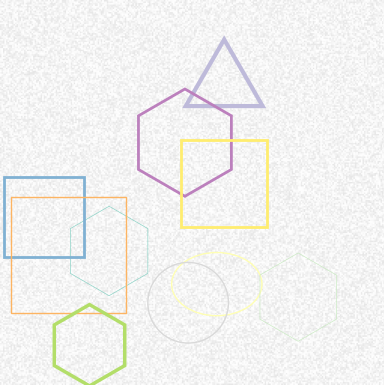[{"shape": "hexagon", "thickness": 0.5, "radius": 0.58, "center": [0.283, 0.348]}, {"shape": "oval", "thickness": 1, "radius": 0.59, "center": [0.563, 0.262]}, {"shape": "triangle", "thickness": 3, "radius": 0.58, "center": [0.582, 0.782]}, {"shape": "square", "thickness": 2, "radius": 0.51, "center": [0.114, 0.436]}, {"shape": "square", "thickness": 1, "radius": 0.75, "center": [0.178, 0.338]}, {"shape": "hexagon", "thickness": 2.5, "radius": 0.53, "center": [0.233, 0.103]}, {"shape": "circle", "thickness": 1, "radius": 0.52, "center": [0.489, 0.214]}, {"shape": "hexagon", "thickness": 2, "radius": 0.7, "center": [0.48, 0.63]}, {"shape": "hexagon", "thickness": 0.5, "radius": 0.57, "center": [0.775, 0.228]}, {"shape": "square", "thickness": 2, "radius": 0.56, "center": [0.582, 0.523]}]